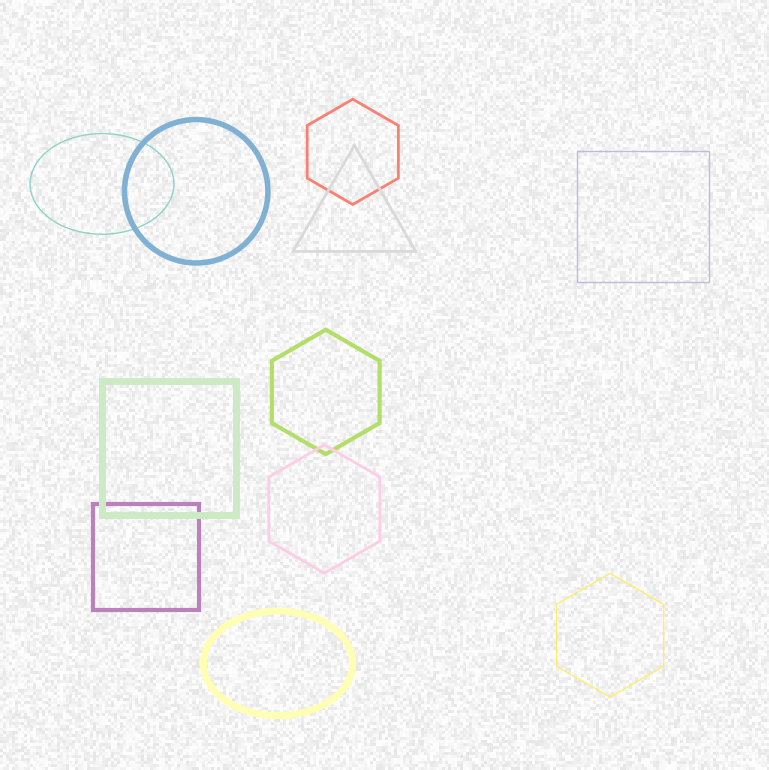[{"shape": "oval", "thickness": 0.5, "radius": 0.47, "center": [0.133, 0.761]}, {"shape": "oval", "thickness": 2.5, "radius": 0.48, "center": [0.361, 0.139]}, {"shape": "square", "thickness": 0.5, "radius": 0.43, "center": [0.835, 0.719]}, {"shape": "hexagon", "thickness": 1, "radius": 0.34, "center": [0.458, 0.803]}, {"shape": "circle", "thickness": 2, "radius": 0.47, "center": [0.255, 0.752]}, {"shape": "hexagon", "thickness": 1.5, "radius": 0.4, "center": [0.423, 0.491]}, {"shape": "hexagon", "thickness": 1, "radius": 0.42, "center": [0.421, 0.339]}, {"shape": "triangle", "thickness": 1, "radius": 0.46, "center": [0.46, 0.719]}, {"shape": "square", "thickness": 1.5, "radius": 0.34, "center": [0.19, 0.277]}, {"shape": "square", "thickness": 2.5, "radius": 0.43, "center": [0.22, 0.418]}, {"shape": "hexagon", "thickness": 0.5, "radius": 0.4, "center": [0.792, 0.175]}]